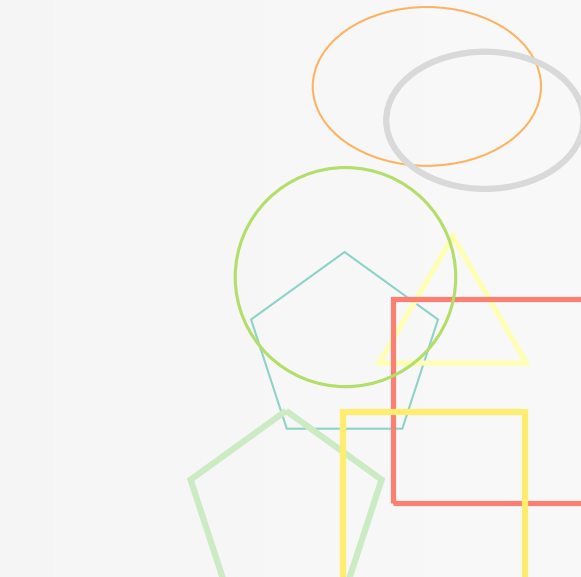[{"shape": "pentagon", "thickness": 1, "radius": 0.85, "center": [0.593, 0.394]}, {"shape": "triangle", "thickness": 2.5, "radius": 0.73, "center": [0.779, 0.444]}, {"shape": "square", "thickness": 2.5, "radius": 0.88, "center": [0.853, 0.305]}, {"shape": "oval", "thickness": 1, "radius": 0.98, "center": [0.734, 0.849]}, {"shape": "circle", "thickness": 1.5, "radius": 0.95, "center": [0.594, 0.519]}, {"shape": "oval", "thickness": 3, "radius": 0.85, "center": [0.834, 0.791]}, {"shape": "pentagon", "thickness": 3, "radius": 0.86, "center": [0.492, 0.115]}, {"shape": "square", "thickness": 3, "radius": 0.78, "center": [0.747, 0.129]}]